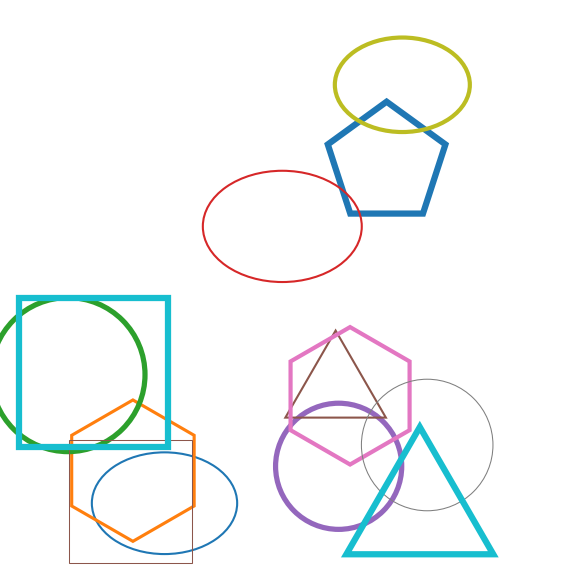[{"shape": "oval", "thickness": 1, "radius": 0.63, "center": [0.285, 0.128]}, {"shape": "pentagon", "thickness": 3, "radius": 0.54, "center": [0.669, 0.716]}, {"shape": "hexagon", "thickness": 1.5, "radius": 0.61, "center": [0.23, 0.184]}, {"shape": "circle", "thickness": 2.5, "radius": 0.67, "center": [0.118, 0.35]}, {"shape": "oval", "thickness": 1, "radius": 0.69, "center": [0.489, 0.607]}, {"shape": "circle", "thickness": 2.5, "radius": 0.55, "center": [0.586, 0.192]}, {"shape": "square", "thickness": 0.5, "radius": 0.53, "center": [0.226, 0.131]}, {"shape": "triangle", "thickness": 1, "radius": 0.5, "center": [0.581, 0.326]}, {"shape": "hexagon", "thickness": 2, "radius": 0.59, "center": [0.606, 0.314]}, {"shape": "circle", "thickness": 0.5, "radius": 0.57, "center": [0.74, 0.229]}, {"shape": "oval", "thickness": 2, "radius": 0.58, "center": [0.697, 0.852]}, {"shape": "square", "thickness": 3, "radius": 0.64, "center": [0.162, 0.354]}, {"shape": "triangle", "thickness": 3, "radius": 0.73, "center": [0.727, 0.113]}]